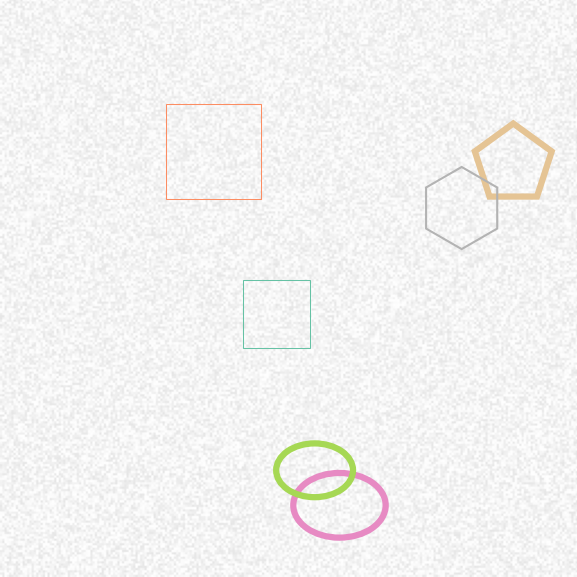[{"shape": "square", "thickness": 0.5, "radius": 0.29, "center": [0.479, 0.456]}, {"shape": "square", "thickness": 0.5, "radius": 0.41, "center": [0.37, 0.736]}, {"shape": "oval", "thickness": 3, "radius": 0.4, "center": [0.588, 0.124]}, {"shape": "oval", "thickness": 3, "radius": 0.33, "center": [0.545, 0.185]}, {"shape": "pentagon", "thickness": 3, "radius": 0.35, "center": [0.889, 0.715]}, {"shape": "hexagon", "thickness": 1, "radius": 0.36, "center": [0.799, 0.639]}]